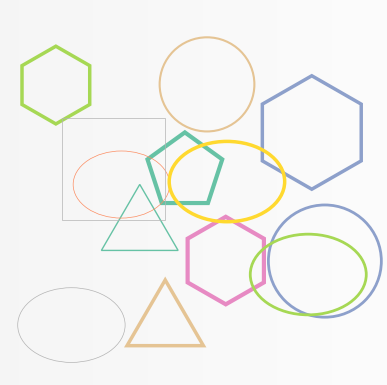[{"shape": "triangle", "thickness": 1, "radius": 0.57, "center": [0.361, 0.407]}, {"shape": "pentagon", "thickness": 3, "radius": 0.51, "center": [0.477, 0.555]}, {"shape": "oval", "thickness": 0.5, "radius": 0.62, "center": [0.313, 0.521]}, {"shape": "hexagon", "thickness": 2.5, "radius": 0.74, "center": [0.805, 0.656]}, {"shape": "circle", "thickness": 2, "radius": 0.73, "center": [0.838, 0.322]}, {"shape": "hexagon", "thickness": 3, "radius": 0.57, "center": [0.583, 0.323]}, {"shape": "hexagon", "thickness": 2.5, "radius": 0.5, "center": [0.144, 0.779]}, {"shape": "oval", "thickness": 2, "radius": 0.75, "center": [0.796, 0.287]}, {"shape": "oval", "thickness": 2.5, "radius": 0.74, "center": [0.586, 0.528]}, {"shape": "triangle", "thickness": 2.5, "radius": 0.57, "center": [0.426, 0.159]}, {"shape": "circle", "thickness": 1.5, "radius": 0.61, "center": [0.534, 0.781]}, {"shape": "oval", "thickness": 0.5, "radius": 0.69, "center": [0.184, 0.156]}, {"shape": "square", "thickness": 0.5, "radius": 0.67, "center": [0.293, 0.561]}]